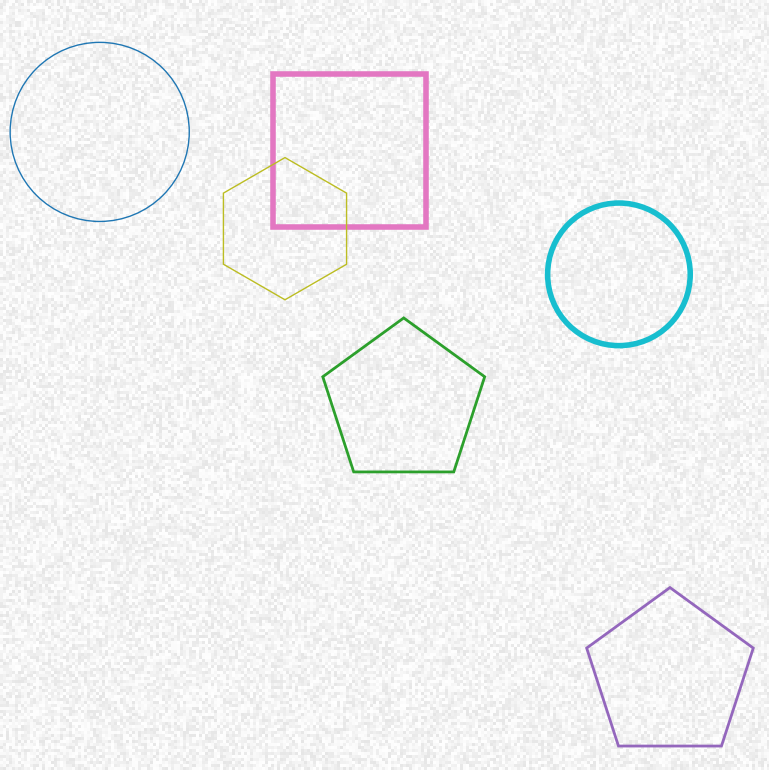[{"shape": "circle", "thickness": 0.5, "radius": 0.58, "center": [0.129, 0.829]}, {"shape": "pentagon", "thickness": 1, "radius": 0.55, "center": [0.524, 0.477]}, {"shape": "pentagon", "thickness": 1, "radius": 0.57, "center": [0.87, 0.123]}, {"shape": "square", "thickness": 2, "radius": 0.5, "center": [0.454, 0.805]}, {"shape": "hexagon", "thickness": 0.5, "radius": 0.46, "center": [0.37, 0.703]}, {"shape": "circle", "thickness": 2, "radius": 0.46, "center": [0.804, 0.644]}]